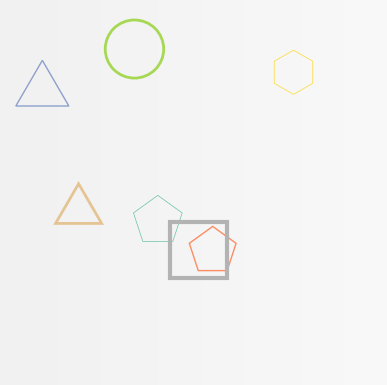[{"shape": "pentagon", "thickness": 0.5, "radius": 0.33, "center": [0.407, 0.427]}, {"shape": "pentagon", "thickness": 1, "radius": 0.32, "center": [0.549, 0.348]}, {"shape": "triangle", "thickness": 1, "radius": 0.4, "center": [0.109, 0.764]}, {"shape": "circle", "thickness": 2, "radius": 0.38, "center": [0.347, 0.873]}, {"shape": "hexagon", "thickness": 0.5, "radius": 0.29, "center": [0.757, 0.812]}, {"shape": "triangle", "thickness": 2, "radius": 0.34, "center": [0.203, 0.454]}, {"shape": "square", "thickness": 3, "radius": 0.36, "center": [0.512, 0.35]}]